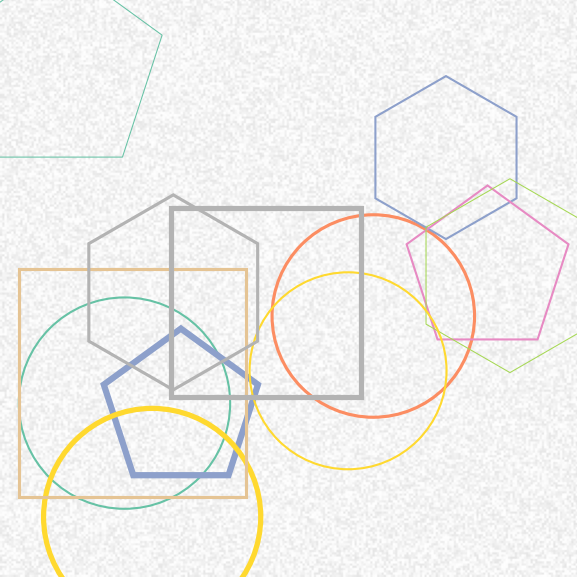[{"shape": "pentagon", "thickness": 0.5, "radius": 0.94, "center": [0.101, 0.88]}, {"shape": "circle", "thickness": 1, "radius": 0.91, "center": [0.216, 0.301]}, {"shape": "circle", "thickness": 1.5, "radius": 0.88, "center": [0.646, 0.452]}, {"shape": "hexagon", "thickness": 1, "radius": 0.71, "center": [0.772, 0.726]}, {"shape": "pentagon", "thickness": 3, "radius": 0.7, "center": [0.313, 0.29]}, {"shape": "pentagon", "thickness": 1, "radius": 0.74, "center": [0.844, 0.531]}, {"shape": "hexagon", "thickness": 0.5, "radius": 0.84, "center": [0.883, 0.522]}, {"shape": "circle", "thickness": 1, "radius": 0.85, "center": [0.603, 0.357]}, {"shape": "circle", "thickness": 2.5, "radius": 0.94, "center": [0.263, 0.104]}, {"shape": "square", "thickness": 1.5, "radius": 0.99, "center": [0.229, 0.336]}, {"shape": "square", "thickness": 2.5, "radius": 0.82, "center": [0.461, 0.475]}, {"shape": "hexagon", "thickness": 1.5, "radius": 0.84, "center": [0.3, 0.493]}]